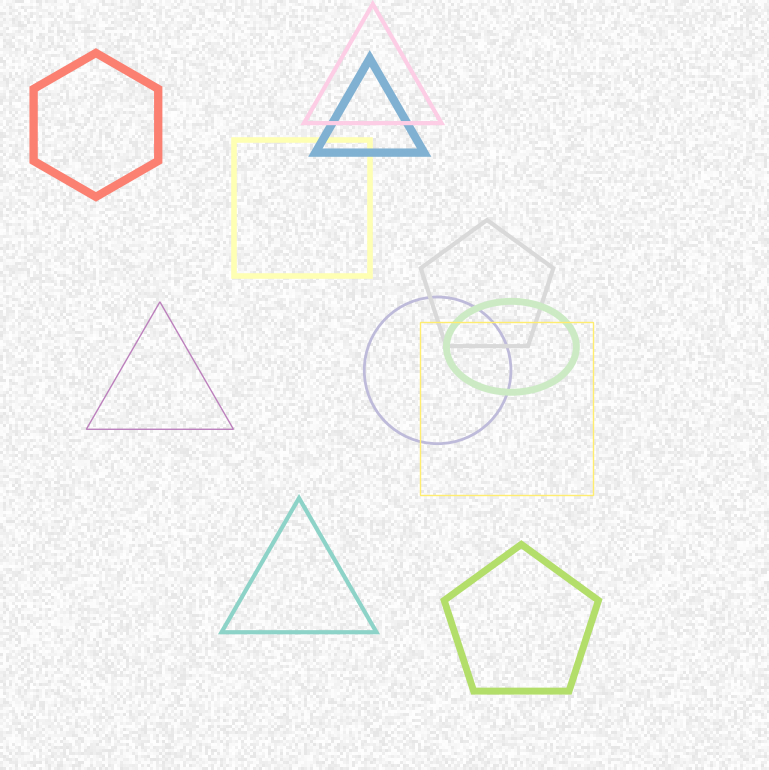[{"shape": "triangle", "thickness": 1.5, "radius": 0.58, "center": [0.388, 0.237]}, {"shape": "square", "thickness": 2, "radius": 0.44, "center": [0.392, 0.73]}, {"shape": "circle", "thickness": 1, "radius": 0.48, "center": [0.568, 0.519]}, {"shape": "hexagon", "thickness": 3, "radius": 0.47, "center": [0.125, 0.838]}, {"shape": "triangle", "thickness": 3, "radius": 0.41, "center": [0.48, 0.843]}, {"shape": "pentagon", "thickness": 2.5, "radius": 0.53, "center": [0.677, 0.188]}, {"shape": "triangle", "thickness": 1.5, "radius": 0.52, "center": [0.484, 0.892]}, {"shape": "pentagon", "thickness": 1.5, "radius": 0.45, "center": [0.633, 0.624]}, {"shape": "triangle", "thickness": 0.5, "radius": 0.55, "center": [0.208, 0.498]}, {"shape": "oval", "thickness": 2.5, "radius": 0.42, "center": [0.664, 0.55]}, {"shape": "square", "thickness": 0.5, "radius": 0.56, "center": [0.658, 0.469]}]